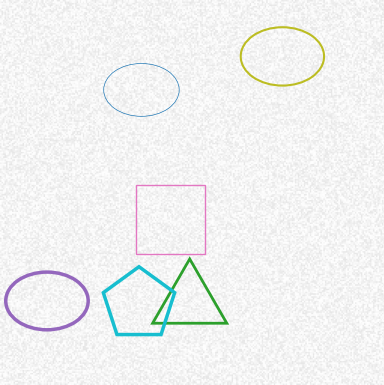[{"shape": "oval", "thickness": 0.5, "radius": 0.49, "center": [0.367, 0.766]}, {"shape": "triangle", "thickness": 2, "radius": 0.56, "center": [0.493, 0.216]}, {"shape": "oval", "thickness": 2.5, "radius": 0.54, "center": [0.122, 0.218]}, {"shape": "square", "thickness": 1, "radius": 0.45, "center": [0.443, 0.43]}, {"shape": "oval", "thickness": 1.5, "radius": 0.54, "center": [0.733, 0.853]}, {"shape": "pentagon", "thickness": 2.5, "radius": 0.49, "center": [0.361, 0.21]}]